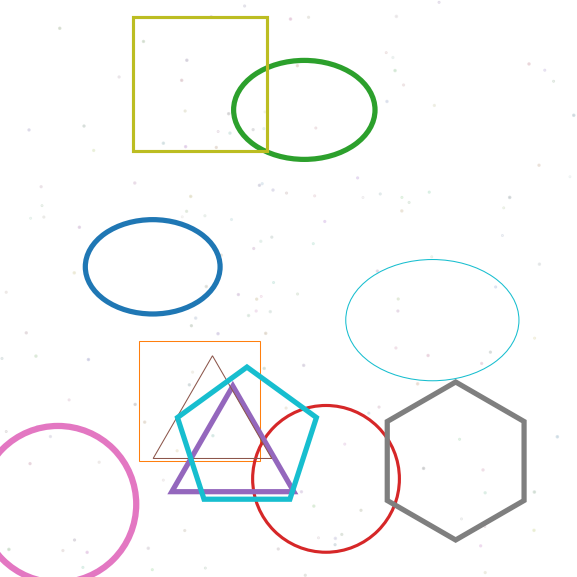[{"shape": "oval", "thickness": 2.5, "radius": 0.58, "center": [0.264, 0.537]}, {"shape": "square", "thickness": 0.5, "radius": 0.52, "center": [0.345, 0.305]}, {"shape": "oval", "thickness": 2.5, "radius": 0.61, "center": [0.527, 0.809]}, {"shape": "circle", "thickness": 1.5, "radius": 0.64, "center": [0.565, 0.17]}, {"shape": "triangle", "thickness": 2.5, "radius": 0.61, "center": [0.403, 0.209]}, {"shape": "triangle", "thickness": 0.5, "radius": 0.59, "center": [0.368, 0.265]}, {"shape": "circle", "thickness": 3, "radius": 0.68, "center": [0.1, 0.126]}, {"shape": "hexagon", "thickness": 2.5, "radius": 0.68, "center": [0.789, 0.201]}, {"shape": "square", "thickness": 1.5, "radius": 0.58, "center": [0.346, 0.854]}, {"shape": "oval", "thickness": 0.5, "radius": 0.75, "center": [0.749, 0.445]}, {"shape": "pentagon", "thickness": 2.5, "radius": 0.63, "center": [0.428, 0.237]}]